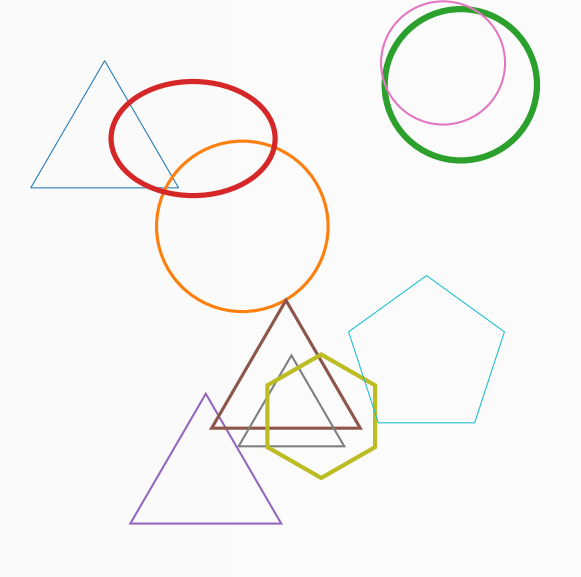[{"shape": "triangle", "thickness": 0.5, "radius": 0.73, "center": [0.18, 0.747]}, {"shape": "circle", "thickness": 1.5, "radius": 0.74, "center": [0.417, 0.607]}, {"shape": "circle", "thickness": 3, "radius": 0.66, "center": [0.793, 0.852]}, {"shape": "oval", "thickness": 2.5, "radius": 0.71, "center": [0.332, 0.759]}, {"shape": "triangle", "thickness": 1, "radius": 0.75, "center": [0.354, 0.167]}, {"shape": "triangle", "thickness": 1.5, "radius": 0.74, "center": [0.492, 0.332]}, {"shape": "circle", "thickness": 1, "radius": 0.53, "center": [0.762, 0.89]}, {"shape": "triangle", "thickness": 1, "radius": 0.52, "center": [0.501, 0.279]}, {"shape": "hexagon", "thickness": 2, "radius": 0.53, "center": [0.553, 0.278]}, {"shape": "pentagon", "thickness": 0.5, "radius": 0.7, "center": [0.734, 0.381]}]